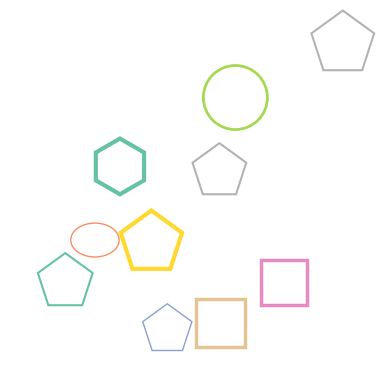[{"shape": "pentagon", "thickness": 1.5, "radius": 0.37, "center": [0.17, 0.268]}, {"shape": "hexagon", "thickness": 3, "radius": 0.36, "center": [0.312, 0.568]}, {"shape": "oval", "thickness": 1, "radius": 0.31, "center": [0.247, 0.377]}, {"shape": "pentagon", "thickness": 1, "radius": 0.34, "center": [0.435, 0.144]}, {"shape": "square", "thickness": 2.5, "radius": 0.3, "center": [0.737, 0.266]}, {"shape": "circle", "thickness": 2, "radius": 0.42, "center": [0.611, 0.747]}, {"shape": "pentagon", "thickness": 3, "radius": 0.42, "center": [0.393, 0.369]}, {"shape": "square", "thickness": 2.5, "radius": 0.31, "center": [0.573, 0.16]}, {"shape": "pentagon", "thickness": 1.5, "radius": 0.37, "center": [0.57, 0.555]}, {"shape": "pentagon", "thickness": 1.5, "radius": 0.43, "center": [0.89, 0.887]}]